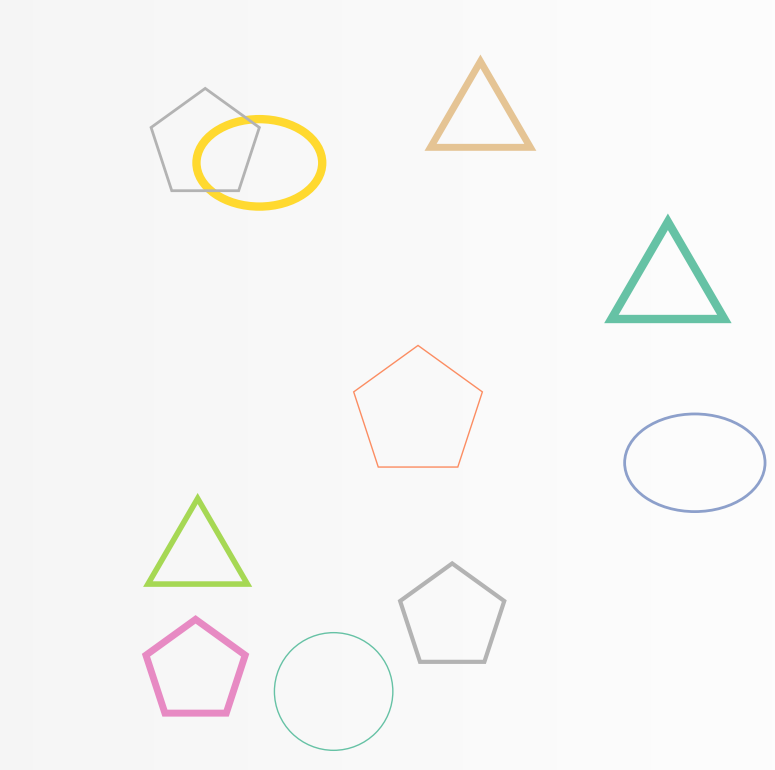[{"shape": "circle", "thickness": 0.5, "radius": 0.38, "center": [0.43, 0.102]}, {"shape": "triangle", "thickness": 3, "radius": 0.42, "center": [0.862, 0.628]}, {"shape": "pentagon", "thickness": 0.5, "radius": 0.44, "center": [0.539, 0.464]}, {"shape": "oval", "thickness": 1, "radius": 0.45, "center": [0.897, 0.399]}, {"shape": "pentagon", "thickness": 2.5, "radius": 0.34, "center": [0.252, 0.128]}, {"shape": "triangle", "thickness": 2, "radius": 0.37, "center": [0.255, 0.279]}, {"shape": "oval", "thickness": 3, "radius": 0.41, "center": [0.335, 0.789]}, {"shape": "triangle", "thickness": 2.5, "radius": 0.37, "center": [0.62, 0.846]}, {"shape": "pentagon", "thickness": 1, "radius": 0.37, "center": [0.265, 0.812]}, {"shape": "pentagon", "thickness": 1.5, "radius": 0.35, "center": [0.583, 0.198]}]